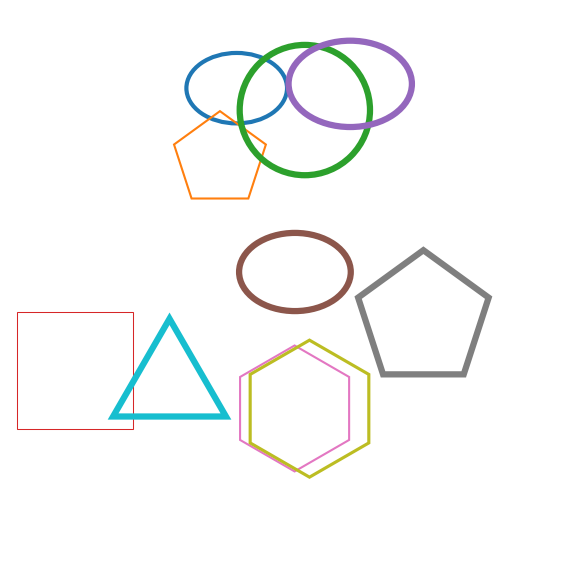[{"shape": "oval", "thickness": 2, "radius": 0.44, "center": [0.41, 0.846]}, {"shape": "pentagon", "thickness": 1, "radius": 0.42, "center": [0.381, 0.723]}, {"shape": "circle", "thickness": 3, "radius": 0.56, "center": [0.528, 0.809]}, {"shape": "square", "thickness": 0.5, "radius": 0.5, "center": [0.13, 0.358]}, {"shape": "oval", "thickness": 3, "radius": 0.53, "center": [0.606, 0.854]}, {"shape": "oval", "thickness": 3, "radius": 0.48, "center": [0.511, 0.528]}, {"shape": "hexagon", "thickness": 1, "radius": 0.55, "center": [0.51, 0.292]}, {"shape": "pentagon", "thickness": 3, "radius": 0.59, "center": [0.733, 0.447]}, {"shape": "hexagon", "thickness": 1.5, "radius": 0.59, "center": [0.536, 0.291]}, {"shape": "triangle", "thickness": 3, "radius": 0.56, "center": [0.294, 0.334]}]